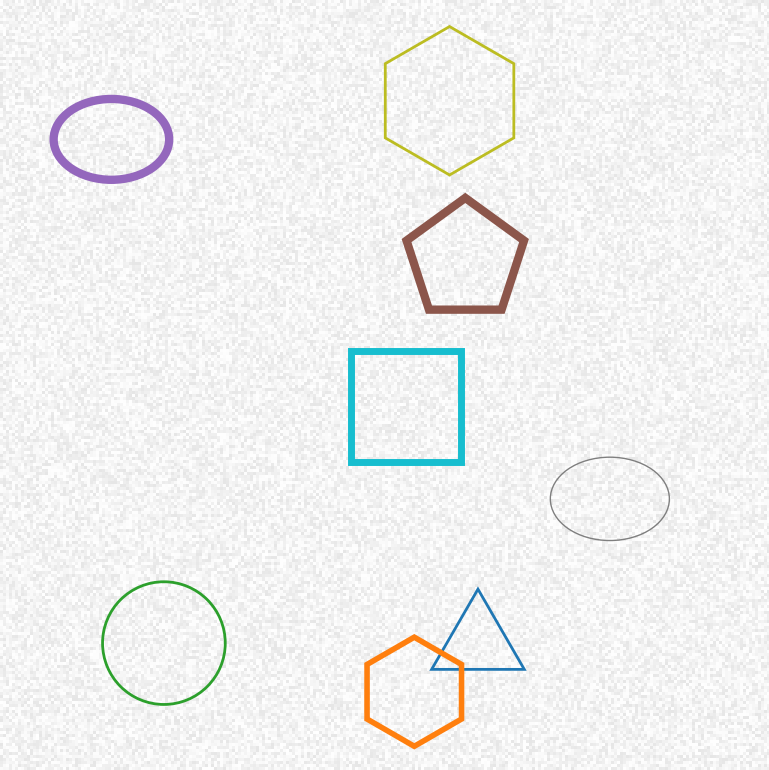[{"shape": "triangle", "thickness": 1, "radius": 0.35, "center": [0.621, 0.165]}, {"shape": "hexagon", "thickness": 2, "radius": 0.35, "center": [0.538, 0.102]}, {"shape": "circle", "thickness": 1, "radius": 0.4, "center": [0.213, 0.165]}, {"shape": "oval", "thickness": 3, "radius": 0.38, "center": [0.145, 0.819]}, {"shape": "pentagon", "thickness": 3, "radius": 0.4, "center": [0.604, 0.663]}, {"shape": "oval", "thickness": 0.5, "radius": 0.39, "center": [0.792, 0.352]}, {"shape": "hexagon", "thickness": 1, "radius": 0.48, "center": [0.584, 0.869]}, {"shape": "square", "thickness": 2.5, "radius": 0.36, "center": [0.527, 0.472]}]